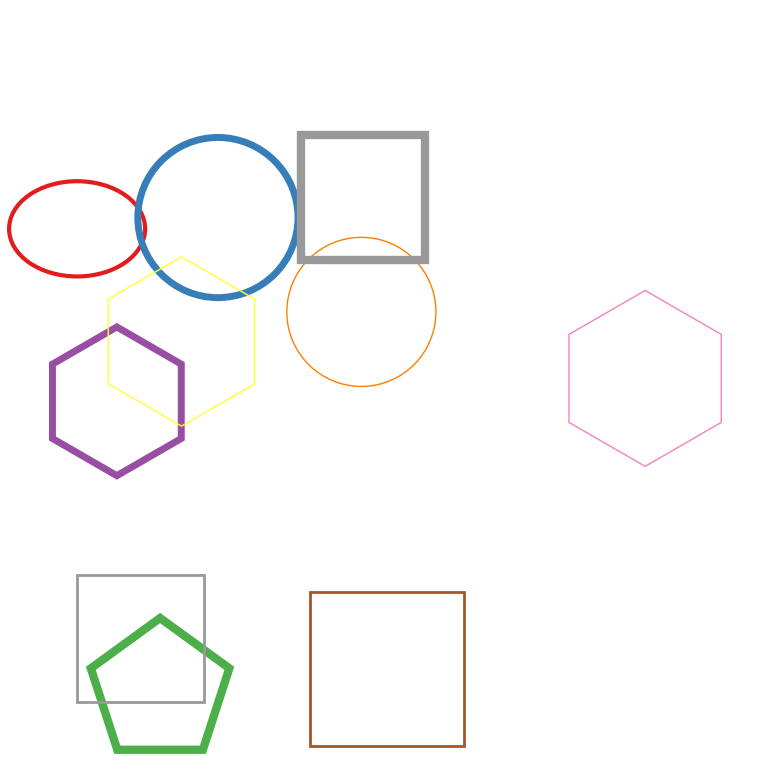[{"shape": "oval", "thickness": 1.5, "radius": 0.44, "center": [0.1, 0.703]}, {"shape": "circle", "thickness": 2.5, "radius": 0.52, "center": [0.283, 0.717]}, {"shape": "pentagon", "thickness": 3, "radius": 0.47, "center": [0.208, 0.103]}, {"shape": "hexagon", "thickness": 2.5, "radius": 0.48, "center": [0.152, 0.479]}, {"shape": "circle", "thickness": 0.5, "radius": 0.48, "center": [0.469, 0.595]}, {"shape": "hexagon", "thickness": 0.5, "radius": 0.55, "center": [0.236, 0.557]}, {"shape": "square", "thickness": 1, "radius": 0.5, "center": [0.503, 0.131]}, {"shape": "hexagon", "thickness": 0.5, "radius": 0.57, "center": [0.838, 0.509]}, {"shape": "square", "thickness": 3, "radius": 0.4, "center": [0.471, 0.744]}, {"shape": "square", "thickness": 1, "radius": 0.41, "center": [0.182, 0.171]}]